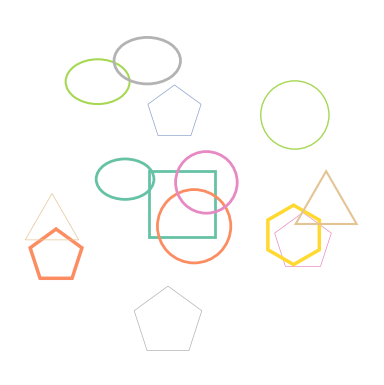[{"shape": "square", "thickness": 2, "radius": 0.43, "center": [0.472, 0.471]}, {"shape": "oval", "thickness": 2, "radius": 0.38, "center": [0.325, 0.535]}, {"shape": "pentagon", "thickness": 2.5, "radius": 0.35, "center": [0.146, 0.334]}, {"shape": "circle", "thickness": 2, "radius": 0.48, "center": [0.504, 0.412]}, {"shape": "pentagon", "thickness": 0.5, "radius": 0.36, "center": [0.453, 0.707]}, {"shape": "circle", "thickness": 2, "radius": 0.4, "center": [0.536, 0.526]}, {"shape": "pentagon", "thickness": 0.5, "radius": 0.39, "center": [0.787, 0.371]}, {"shape": "oval", "thickness": 1.5, "radius": 0.42, "center": [0.254, 0.788]}, {"shape": "circle", "thickness": 1, "radius": 0.44, "center": [0.766, 0.701]}, {"shape": "hexagon", "thickness": 2.5, "radius": 0.39, "center": [0.763, 0.39]}, {"shape": "triangle", "thickness": 0.5, "radius": 0.4, "center": [0.135, 0.417]}, {"shape": "triangle", "thickness": 1.5, "radius": 0.46, "center": [0.847, 0.464]}, {"shape": "oval", "thickness": 2, "radius": 0.43, "center": [0.383, 0.842]}, {"shape": "pentagon", "thickness": 0.5, "radius": 0.46, "center": [0.436, 0.164]}]